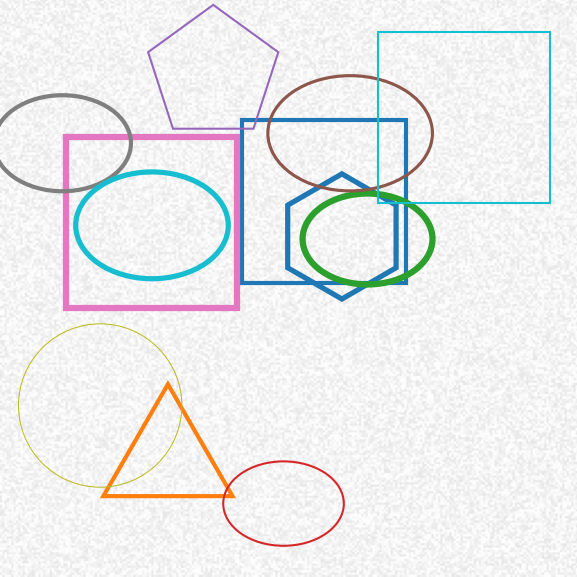[{"shape": "square", "thickness": 2, "radius": 0.71, "center": [0.561, 0.651]}, {"shape": "hexagon", "thickness": 2.5, "radius": 0.54, "center": [0.592, 0.59]}, {"shape": "triangle", "thickness": 2, "radius": 0.65, "center": [0.291, 0.205]}, {"shape": "oval", "thickness": 3, "radius": 0.56, "center": [0.636, 0.585]}, {"shape": "oval", "thickness": 1, "radius": 0.52, "center": [0.491, 0.127]}, {"shape": "pentagon", "thickness": 1, "radius": 0.59, "center": [0.369, 0.872]}, {"shape": "oval", "thickness": 1.5, "radius": 0.71, "center": [0.606, 0.768]}, {"shape": "square", "thickness": 3, "radius": 0.74, "center": [0.262, 0.614]}, {"shape": "oval", "thickness": 2, "radius": 0.59, "center": [0.108, 0.751]}, {"shape": "circle", "thickness": 0.5, "radius": 0.71, "center": [0.173, 0.297]}, {"shape": "square", "thickness": 1, "radius": 0.74, "center": [0.804, 0.795]}, {"shape": "oval", "thickness": 2.5, "radius": 0.66, "center": [0.263, 0.609]}]